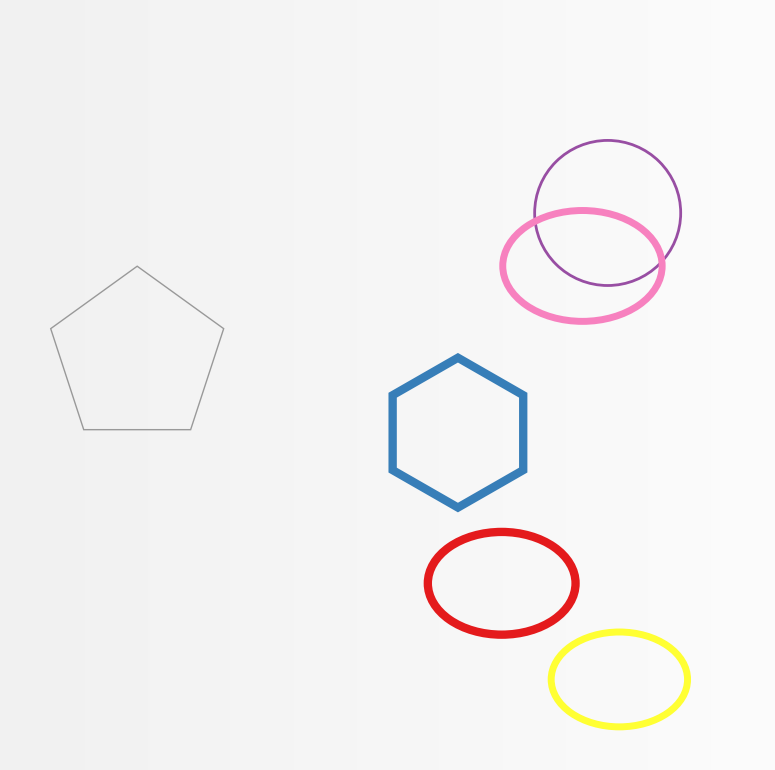[{"shape": "oval", "thickness": 3, "radius": 0.48, "center": [0.647, 0.242]}, {"shape": "hexagon", "thickness": 3, "radius": 0.49, "center": [0.591, 0.438]}, {"shape": "circle", "thickness": 1, "radius": 0.47, "center": [0.784, 0.723]}, {"shape": "oval", "thickness": 2.5, "radius": 0.44, "center": [0.799, 0.118]}, {"shape": "oval", "thickness": 2.5, "radius": 0.51, "center": [0.752, 0.655]}, {"shape": "pentagon", "thickness": 0.5, "radius": 0.59, "center": [0.177, 0.537]}]